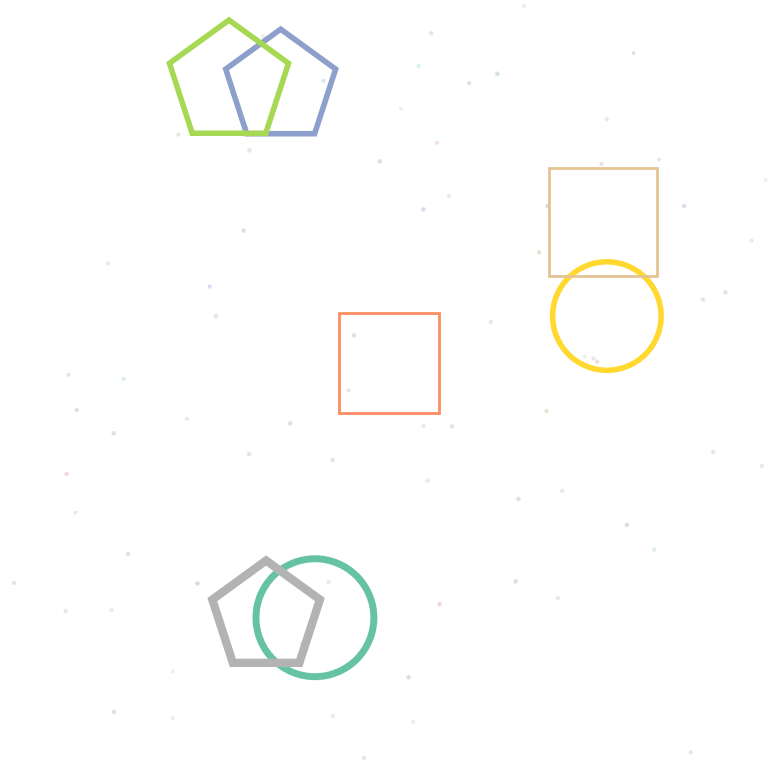[{"shape": "circle", "thickness": 2.5, "radius": 0.38, "center": [0.409, 0.198]}, {"shape": "square", "thickness": 1, "radius": 0.33, "center": [0.505, 0.529]}, {"shape": "pentagon", "thickness": 2, "radius": 0.38, "center": [0.364, 0.887]}, {"shape": "pentagon", "thickness": 2, "radius": 0.41, "center": [0.297, 0.893]}, {"shape": "circle", "thickness": 2, "radius": 0.35, "center": [0.788, 0.59]}, {"shape": "square", "thickness": 1, "radius": 0.35, "center": [0.783, 0.711]}, {"shape": "pentagon", "thickness": 3, "radius": 0.37, "center": [0.346, 0.199]}]